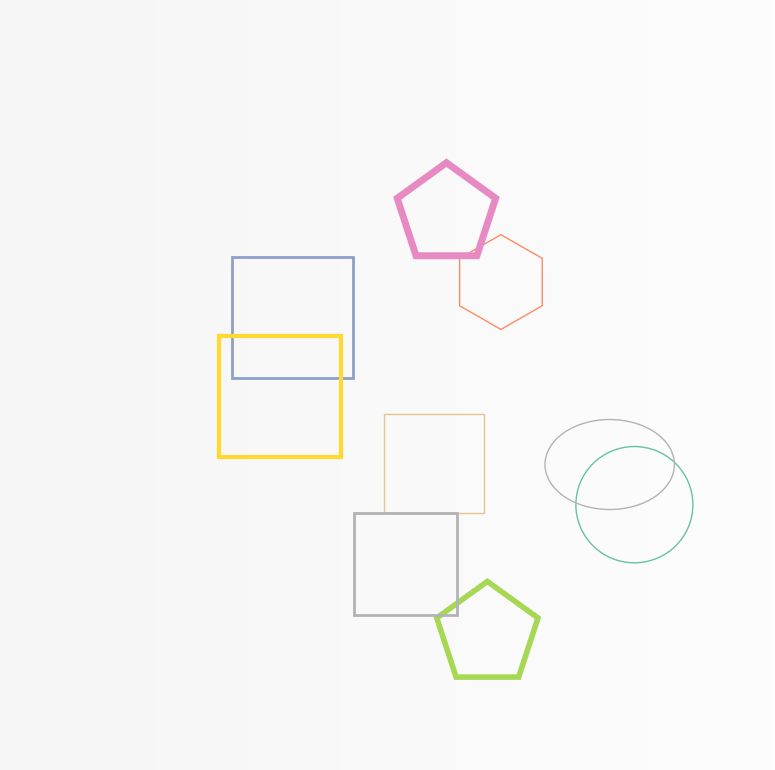[{"shape": "circle", "thickness": 0.5, "radius": 0.38, "center": [0.819, 0.345]}, {"shape": "hexagon", "thickness": 0.5, "radius": 0.31, "center": [0.646, 0.634]}, {"shape": "square", "thickness": 1, "radius": 0.39, "center": [0.377, 0.588]}, {"shape": "pentagon", "thickness": 2.5, "radius": 0.33, "center": [0.576, 0.722]}, {"shape": "pentagon", "thickness": 2, "radius": 0.34, "center": [0.629, 0.176]}, {"shape": "square", "thickness": 1.5, "radius": 0.39, "center": [0.361, 0.485]}, {"shape": "square", "thickness": 0.5, "radius": 0.32, "center": [0.56, 0.398]}, {"shape": "oval", "thickness": 0.5, "radius": 0.42, "center": [0.787, 0.397]}, {"shape": "square", "thickness": 1, "radius": 0.33, "center": [0.523, 0.268]}]